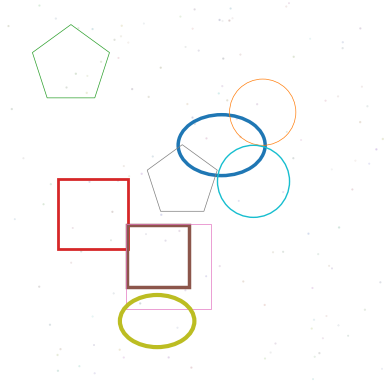[{"shape": "oval", "thickness": 2.5, "radius": 0.56, "center": [0.576, 0.623]}, {"shape": "circle", "thickness": 0.5, "radius": 0.43, "center": [0.682, 0.709]}, {"shape": "pentagon", "thickness": 0.5, "radius": 0.53, "center": [0.184, 0.831]}, {"shape": "square", "thickness": 2, "radius": 0.45, "center": [0.242, 0.444]}, {"shape": "square", "thickness": 2.5, "radius": 0.4, "center": [0.41, 0.335]}, {"shape": "square", "thickness": 0.5, "radius": 0.55, "center": [0.438, 0.308]}, {"shape": "pentagon", "thickness": 0.5, "radius": 0.48, "center": [0.473, 0.529]}, {"shape": "oval", "thickness": 3, "radius": 0.48, "center": [0.408, 0.166]}, {"shape": "circle", "thickness": 1, "radius": 0.47, "center": [0.658, 0.529]}]